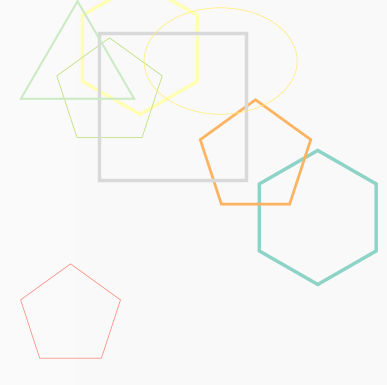[{"shape": "hexagon", "thickness": 2.5, "radius": 0.87, "center": [0.82, 0.435]}, {"shape": "hexagon", "thickness": 2.5, "radius": 0.86, "center": [0.361, 0.875]}, {"shape": "pentagon", "thickness": 0.5, "radius": 0.68, "center": [0.182, 0.179]}, {"shape": "pentagon", "thickness": 2, "radius": 0.75, "center": [0.659, 0.591]}, {"shape": "pentagon", "thickness": 0.5, "radius": 0.72, "center": [0.283, 0.759]}, {"shape": "square", "thickness": 2.5, "radius": 0.95, "center": [0.445, 0.724]}, {"shape": "triangle", "thickness": 1.5, "radius": 0.84, "center": [0.2, 0.828]}, {"shape": "oval", "thickness": 0.5, "radius": 0.99, "center": [0.569, 0.842]}]